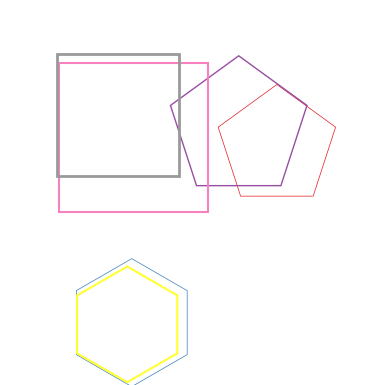[{"shape": "pentagon", "thickness": 0.5, "radius": 0.8, "center": [0.719, 0.62]}, {"shape": "hexagon", "thickness": 0.5, "radius": 0.83, "center": [0.342, 0.162]}, {"shape": "pentagon", "thickness": 1, "radius": 0.93, "center": [0.62, 0.669]}, {"shape": "hexagon", "thickness": 1.5, "radius": 0.75, "center": [0.33, 0.157]}, {"shape": "square", "thickness": 1.5, "radius": 0.97, "center": [0.347, 0.643]}, {"shape": "square", "thickness": 2, "radius": 0.79, "center": [0.307, 0.702]}]